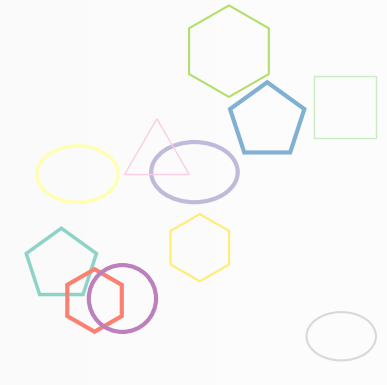[{"shape": "pentagon", "thickness": 2.5, "radius": 0.48, "center": [0.158, 0.312]}, {"shape": "oval", "thickness": 2.5, "radius": 0.52, "center": [0.2, 0.548]}, {"shape": "oval", "thickness": 3, "radius": 0.56, "center": [0.502, 0.553]}, {"shape": "hexagon", "thickness": 3, "radius": 0.41, "center": [0.244, 0.22]}, {"shape": "pentagon", "thickness": 3, "radius": 0.5, "center": [0.69, 0.686]}, {"shape": "hexagon", "thickness": 1.5, "radius": 0.59, "center": [0.591, 0.867]}, {"shape": "triangle", "thickness": 1, "radius": 0.48, "center": [0.405, 0.595]}, {"shape": "oval", "thickness": 1.5, "radius": 0.45, "center": [0.881, 0.127]}, {"shape": "circle", "thickness": 3, "radius": 0.43, "center": [0.316, 0.225]}, {"shape": "square", "thickness": 1, "radius": 0.4, "center": [0.89, 0.722]}, {"shape": "hexagon", "thickness": 1.5, "radius": 0.44, "center": [0.516, 0.357]}]